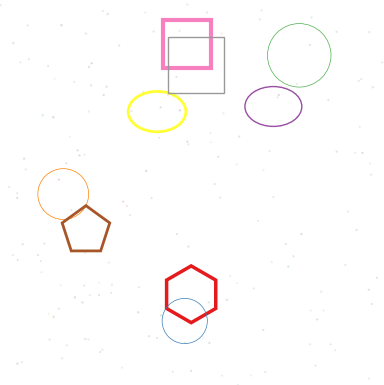[{"shape": "hexagon", "thickness": 2.5, "radius": 0.37, "center": [0.497, 0.236]}, {"shape": "circle", "thickness": 0.5, "radius": 0.29, "center": [0.48, 0.166]}, {"shape": "circle", "thickness": 0.5, "radius": 0.41, "center": [0.777, 0.856]}, {"shape": "oval", "thickness": 1, "radius": 0.37, "center": [0.71, 0.723]}, {"shape": "circle", "thickness": 0.5, "radius": 0.33, "center": [0.164, 0.496]}, {"shape": "oval", "thickness": 2, "radius": 0.37, "center": [0.408, 0.71]}, {"shape": "pentagon", "thickness": 2, "radius": 0.32, "center": [0.223, 0.401]}, {"shape": "square", "thickness": 3, "radius": 0.31, "center": [0.486, 0.887]}, {"shape": "square", "thickness": 1, "radius": 0.37, "center": [0.509, 0.831]}]